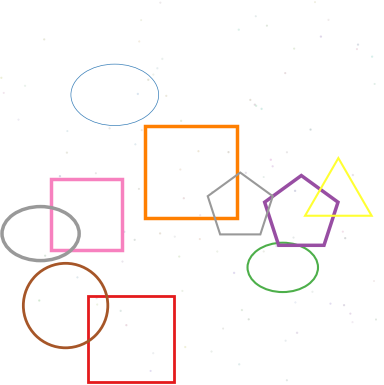[{"shape": "square", "thickness": 2, "radius": 0.56, "center": [0.34, 0.119]}, {"shape": "oval", "thickness": 0.5, "radius": 0.57, "center": [0.298, 0.754]}, {"shape": "oval", "thickness": 1.5, "radius": 0.46, "center": [0.734, 0.305]}, {"shape": "pentagon", "thickness": 2.5, "radius": 0.5, "center": [0.783, 0.444]}, {"shape": "square", "thickness": 2.5, "radius": 0.6, "center": [0.497, 0.554]}, {"shape": "triangle", "thickness": 1.5, "radius": 0.5, "center": [0.879, 0.49]}, {"shape": "circle", "thickness": 2, "radius": 0.55, "center": [0.17, 0.206]}, {"shape": "square", "thickness": 2.5, "radius": 0.46, "center": [0.224, 0.442]}, {"shape": "pentagon", "thickness": 1.5, "radius": 0.44, "center": [0.624, 0.463]}, {"shape": "oval", "thickness": 2.5, "radius": 0.5, "center": [0.105, 0.393]}]